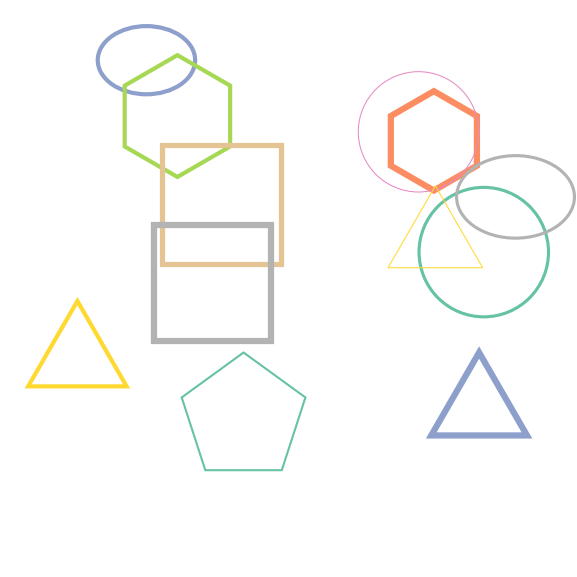[{"shape": "pentagon", "thickness": 1, "radius": 0.56, "center": [0.422, 0.276]}, {"shape": "circle", "thickness": 1.5, "radius": 0.56, "center": [0.838, 0.563]}, {"shape": "hexagon", "thickness": 3, "radius": 0.43, "center": [0.751, 0.755]}, {"shape": "triangle", "thickness": 3, "radius": 0.48, "center": [0.83, 0.293]}, {"shape": "oval", "thickness": 2, "radius": 0.42, "center": [0.254, 0.895]}, {"shape": "circle", "thickness": 0.5, "radius": 0.52, "center": [0.725, 0.771]}, {"shape": "hexagon", "thickness": 2, "radius": 0.53, "center": [0.307, 0.798]}, {"shape": "triangle", "thickness": 0.5, "radius": 0.47, "center": [0.754, 0.583]}, {"shape": "triangle", "thickness": 2, "radius": 0.49, "center": [0.134, 0.379]}, {"shape": "square", "thickness": 2.5, "radius": 0.52, "center": [0.384, 0.645]}, {"shape": "oval", "thickness": 1.5, "radius": 0.51, "center": [0.893, 0.658]}, {"shape": "square", "thickness": 3, "radius": 0.5, "center": [0.368, 0.509]}]